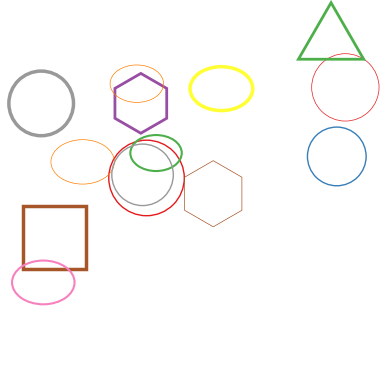[{"shape": "circle", "thickness": 1, "radius": 0.49, "center": [0.381, 0.538]}, {"shape": "circle", "thickness": 0.5, "radius": 0.44, "center": [0.897, 0.773]}, {"shape": "circle", "thickness": 1, "radius": 0.38, "center": [0.875, 0.594]}, {"shape": "triangle", "thickness": 2, "radius": 0.49, "center": [0.86, 0.895]}, {"shape": "oval", "thickness": 1.5, "radius": 0.33, "center": [0.405, 0.602]}, {"shape": "hexagon", "thickness": 2, "radius": 0.39, "center": [0.366, 0.732]}, {"shape": "oval", "thickness": 0.5, "radius": 0.41, "center": [0.215, 0.58]}, {"shape": "oval", "thickness": 0.5, "radius": 0.35, "center": [0.355, 0.783]}, {"shape": "oval", "thickness": 2.5, "radius": 0.41, "center": [0.575, 0.77]}, {"shape": "hexagon", "thickness": 0.5, "radius": 0.43, "center": [0.554, 0.497]}, {"shape": "square", "thickness": 2.5, "radius": 0.41, "center": [0.141, 0.384]}, {"shape": "oval", "thickness": 1.5, "radius": 0.41, "center": [0.112, 0.266]}, {"shape": "circle", "thickness": 1, "radius": 0.4, "center": [0.37, 0.546]}, {"shape": "circle", "thickness": 2.5, "radius": 0.42, "center": [0.107, 0.731]}]